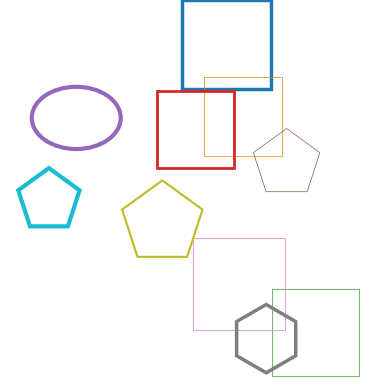[{"shape": "square", "thickness": 2.5, "radius": 0.58, "center": [0.588, 0.884]}, {"shape": "square", "thickness": 0.5, "radius": 0.51, "center": [0.631, 0.698]}, {"shape": "square", "thickness": 0.5, "radius": 0.56, "center": [0.82, 0.136]}, {"shape": "square", "thickness": 2, "radius": 0.5, "center": [0.509, 0.665]}, {"shape": "oval", "thickness": 3, "radius": 0.58, "center": [0.198, 0.694]}, {"shape": "pentagon", "thickness": 0.5, "radius": 0.45, "center": [0.744, 0.575]}, {"shape": "square", "thickness": 0.5, "radius": 0.59, "center": [0.621, 0.263]}, {"shape": "hexagon", "thickness": 2.5, "radius": 0.44, "center": [0.691, 0.12]}, {"shape": "pentagon", "thickness": 1.5, "radius": 0.55, "center": [0.422, 0.422]}, {"shape": "pentagon", "thickness": 3, "radius": 0.42, "center": [0.127, 0.48]}]